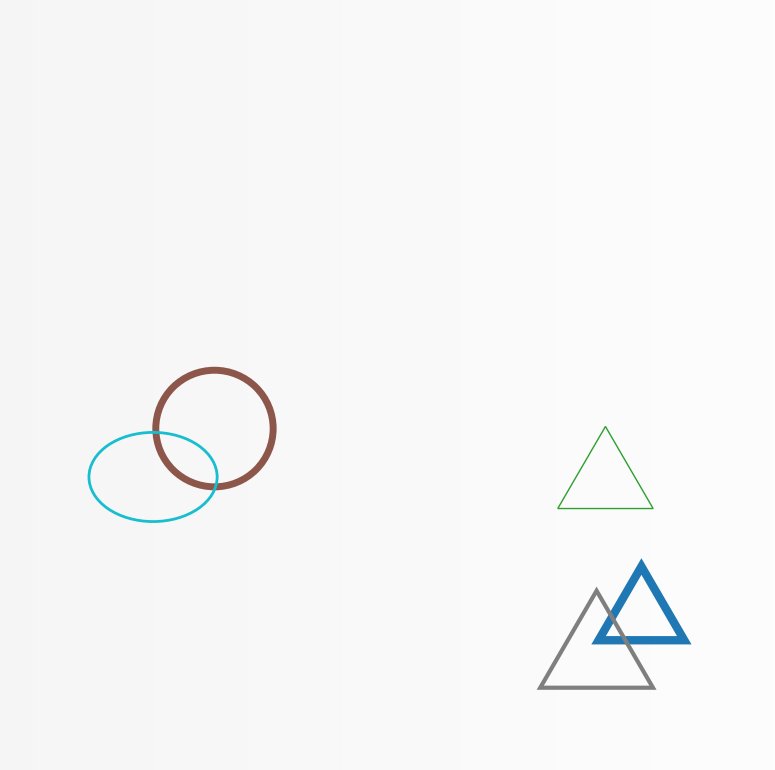[{"shape": "triangle", "thickness": 3, "radius": 0.32, "center": [0.828, 0.2]}, {"shape": "triangle", "thickness": 0.5, "radius": 0.36, "center": [0.781, 0.375]}, {"shape": "circle", "thickness": 2.5, "radius": 0.38, "center": [0.277, 0.443]}, {"shape": "triangle", "thickness": 1.5, "radius": 0.42, "center": [0.77, 0.149]}, {"shape": "oval", "thickness": 1, "radius": 0.41, "center": [0.197, 0.381]}]